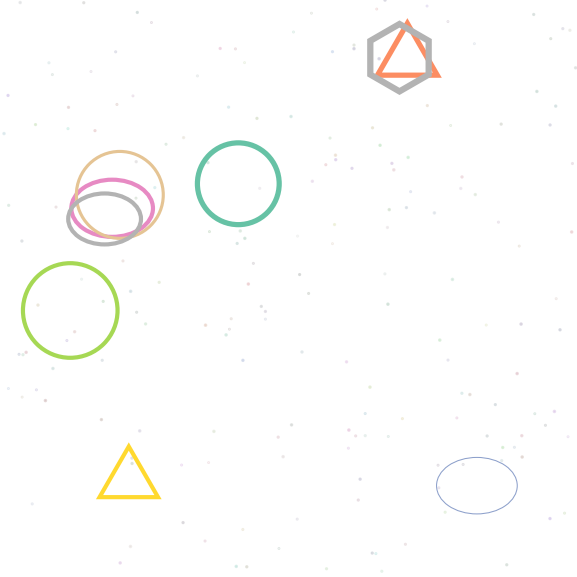[{"shape": "circle", "thickness": 2.5, "radius": 0.35, "center": [0.413, 0.681]}, {"shape": "triangle", "thickness": 2.5, "radius": 0.3, "center": [0.705, 0.899]}, {"shape": "oval", "thickness": 0.5, "radius": 0.35, "center": [0.826, 0.158]}, {"shape": "oval", "thickness": 2, "radius": 0.35, "center": [0.194, 0.638]}, {"shape": "circle", "thickness": 2, "radius": 0.41, "center": [0.122, 0.461]}, {"shape": "triangle", "thickness": 2, "radius": 0.29, "center": [0.223, 0.167]}, {"shape": "circle", "thickness": 1.5, "radius": 0.38, "center": [0.207, 0.662]}, {"shape": "oval", "thickness": 2, "radius": 0.32, "center": [0.181, 0.62]}, {"shape": "hexagon", "thickness": 3, "radius": 0.29, "center": [0.692, 0.899]}]